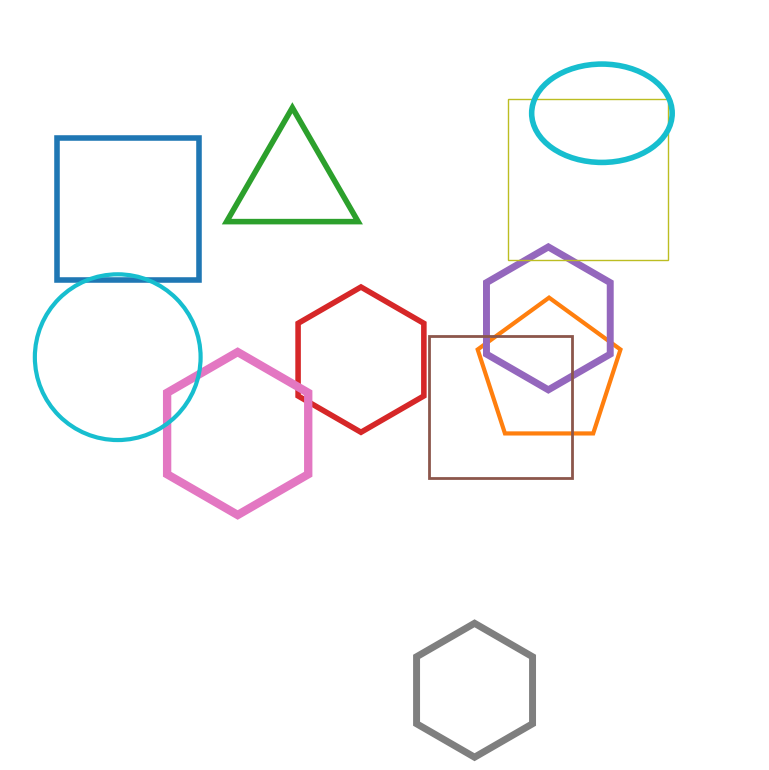[{"shape": "square", "thickness": 2, "radius": 0.46, "center": [0.167, 0.728]}, {"shape": "pentagon", "thickness": 1.5, "radius": 0.49, "center": [0.713, 0.516]}, {"shape": "triangle", "thickness": 2, "radius": 0.49, "center": [0.38, 0.761]}, {"shape": "hexagon", "thickness": 2, "radius": 0.47, "center": [0.469, 0.533]}, {"shape": "hexagon", "thickness": 2.5, "radius": 0.46, "center": [0.712, 0.587]}, {"shape": "square", "thickness": 1, "radius": 0.46, "center": [0.65, 0.471]}, {"shape": "hexagon", "thickness": 3, "radius": 0.53, "center": [0.309, 0.437]}, {"shape": "hexagon", "thickness": 2.5, "radius": 0.43, "center": [0.616, 0.104]}, {"shape": "square", "thickness": 0.5, "radius": 0.52, "center": [0.764, 0.767]}, {"shape": "oval", "thickness": 2, "radius": 0.46, "center": [0.782, 0.853]}, {"shape": "circle", "thickness": 1.5, "radius": 0.54, "center": [0.153, 0.536]}]